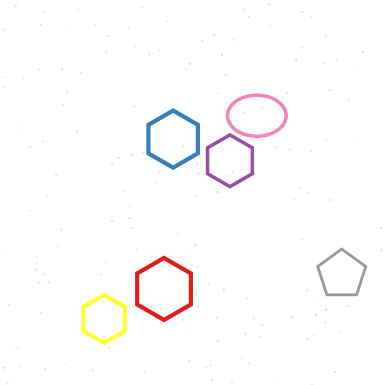[{"shape": "hexagon", "thickness": 3, "radius": 0.4, "center": [0.426, 0.249]}, {"shape": "hexagon", "thickness": 3, "radius": 0.37, "center": [0.45, 0.639]}, {"shape": "hexagon", "thickness": 2.5, "radius": 0.34, "center": [0.597, 0.582]}, {"shape": "hexagon", "thickness": 3, "radius": 0.31, "center": [0.271, 0.171]}, {"shape": "oval", "thickness": 2.5, "radius": 0.38, "center": [0.667, 0.699]}, {"shape": "pentagon", "thickness": 2, "radius": 0.33, "center": [0.888, 0.287]}]